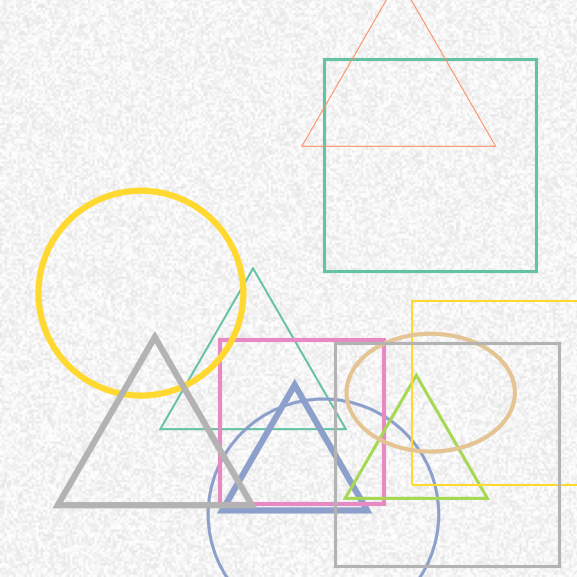[{"shape": "triangle", "thickness": 1, "radius": 0.93, "center": [0.438, 0.349]}, {"shape": "square", "thickness": 1.5, "radius": 0.92, "center": [0.745, 0.713]}, {"shape": "triangle", "thickness": 0.5, "radius": 0.97, "center": [0.691, 0.843]}, {"shape": "circle", "thickness": 1.5, "radius": 1.0, "center": [0.56, 0.109]}, {"shape": "triangle", "thickness": 3, "radius": 0.72, "center": [0.51, 0.188]}, {"shape": "square", "thickness": 2, "radius": 0.71, "center": [0.522, 0.268]}, {"shape": "triangle", "thickness": 1.5, "radius": 0.71, "center": [0.721, 0.207]}, {"shape": "square", "thickness": 1, "radius": 0.8, "center": [0.873, 0.319]}, {"shape": "circle", "thickness": 3, "radius": 0.89, "center": [0.244, 0.492]}, {"shape": "oval", "thickness": 2, "radius": 0.73, "center": [0.746, 0.319]}, {"shape": "triangle", "thickness": 3, "radius": 0.97, "center": [0.268, 0.221]}, {"shape": "square", "thickness": 1.5, "radius": 0.97, "center": [0.774, 0.212]}]